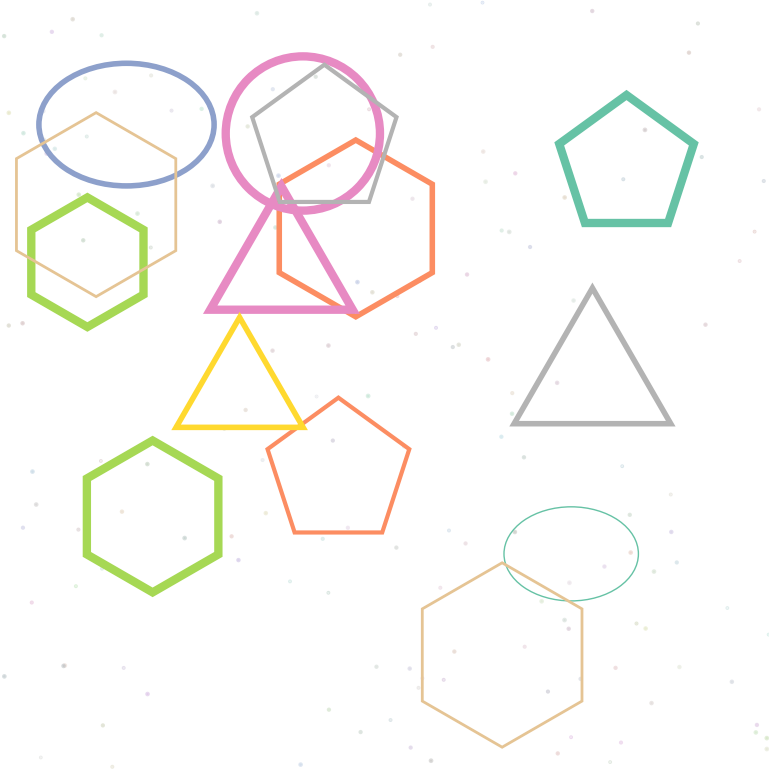[{"shape": "pentagon", "thickness": 3, "radius": 0.46, "center": [0.814, 0.785]}, {"shape": "oval", "thickness": 0.5, "radius": 0.44, "center": [0.742, 0.281]}, {"shape": "hexagon", "thickness": 2, "radius": 0.57, "center": [0.462, 0.703]}, {"shape": "pentagon", "thickness": 1.5, "radius": 0.48, "center": [0.44, 0.387]}, {"shape": "oval", "thickness": 2, "radius": 0.57, "center": [0.164, 0.838]}, {"shape": "circle", "thickness": 3, "radius": 0.5, "center": [0.393, 0.827]}, {"shape": "triangle", "thickness": 3, "radius": 0.53, "center": [0.366, 0.651]}, {"shape": "hexagon", "thickness": 3, "radius": 0.49, "center": [0.198, 0.329]}, {"shape": "hexagon", "thickness": 3, "radius": 0.42, "center": [0.113, 0.659]}, {"shape": "triangle", "thickness": 2, "radius": 0.48, "center": [0.311, 0.493]}, {"shape": "hexagon", "thickness": 1, "radius": 0.6, "center": [0.652, 0.149]}, {"shape": "hexagon", "thickness": 1, "radius": 0.6, "center": [0.125, 0.734]}, {"shape": "triangle", "thickness": 2, "radius": 0.59, "center": [0.769, 0.508]}, {"shape": "pentagon", "thickness": 1.5, "radius": 0.49, "center": [0.421, 0.817]}]